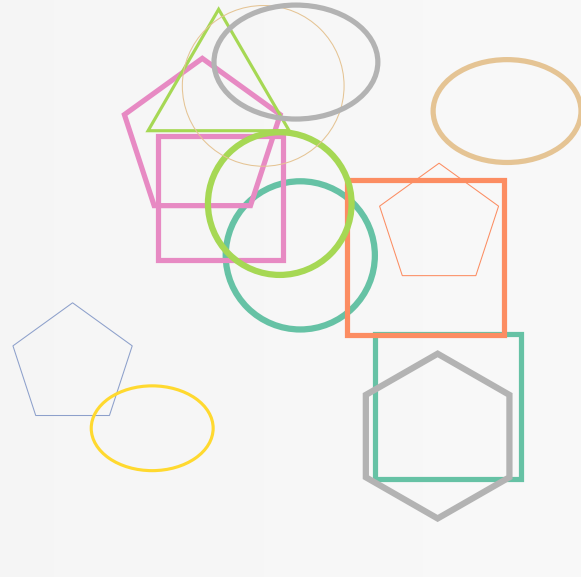[{"shape": "square", "thickness": 2.5, "radius": 0.63, "center": [0.771, 0.295]}, {"shape": "circle", "thickness": 3, "radius": 0.64, "center": [0.517, 0.557]}, {"shape": "pentagon", "thickness": 0.5, "radius": 0.54, "center": [0.755, 0.609]}, {"shape": "square", "thickness": 2.5, "radius": 0.67, "center": [0.732, 0.553]}, {"shape": "pentagon", "thickness": 0.5, "radius": 0.54, "center": [0.125, 0.367]}, {"shape": "square", "thickness": 2.5, "radius": 0.54, "center": [0.379, 0.656]}, {"shape": "pentagon", "thickness": 2.5, "radius": 0.7, "center": [0.348, 0.757]}, {"shape": "triangle", "thickness": 1.5, "radius": 0.7, "center": [0.376, 0.843]}, {"shape": "circle", "thickness": 3, "radius": 0.62, "center": [0.481, 0.647]}, {"shape": "oval", "thickness": 1.5, "radius": 0.52, "center": [0.262, 0.258]}, {"shape": "circle", "thickness": 0.5, "radius": 0.7, "center": [0.453, 0.85]}, {"shape": "oval", "thickness": 2.5, "radius": 0.64, "center": [0.872, 0.807]}, {"shape": "hexagon", "thickness": 3, "radius": 0.71, "center": [0.753, 0.244]}, {"shape": "oval", "thickness": 2.5, "radius": 0.7, "center": [0.509, 0.892]}]